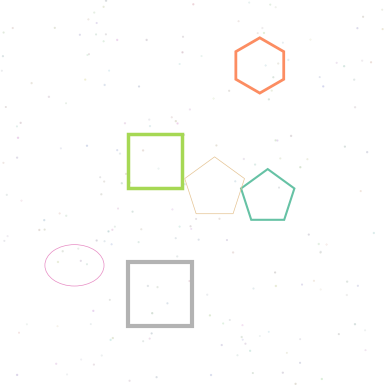[{"shape": "pentagon", "thickness": 1.5, "radius": 0.36, "center": [0.695, 0.488]}, {"shape": "hexagon", "thickness": 2, "radius": 0.36, "center": [0.675, 0.83]}, {"shape": "oval", "thickness": 0.5, "radius": 0.38, "center": [0.193, 0.311]}, {"shape": "square", "thickness": 2.5, "radius": 0.35, "center": [0.403, 0.582]}, {"shape": "pentagon", "thickness": 0.5, "radius": 0.41, "center": [0.557, 0.511]}, {"shape": "square", "thickness": 3, "radius": 0.42, "center": [0.415, 0.237]}]